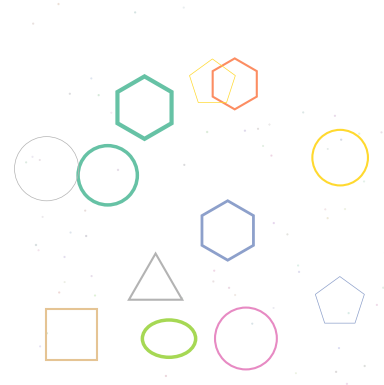[{"shape": "hexagon", "thickness": 3, "radius": 0.41, "center": [0.375, 0.72]}, {"shape": "circle", "thickness": 2.5, "radius": 0.38, "center": [0.28, 0.545]}, {"shape": "hexagon", "thickness": 1.5, "radius": 0.33, "center": [0.61, 0.782]}, {"shape": "hexagon", "thickness": 2, "radius": 0.39, "center": [0.591, 0.401]}, {"shape": "pentagon", "thickness": 0.5, "radius": 0.33, "center": [0.883, 0.215]}, {"shape": "circle", "thickness": 1.5, "radius": 0.4, "center": [0.639, 0.121]}, {"shape": "oval", "thickness": 2.5, "radius": 0.35, "center": [0.439, 0.12]}, {"shape": "circle", "thickness": 1.5, "radius": 0.36, "center": [0.884, 0.591]}, {"shape": "pentagon", "thickness": 0.5, "radius": 0.31, "center": [0.552, 0.784]}, {"shape": "square", "thickness": 1.5, "radius": 0.33, "center": [0.185, 0.132]}, {"shape": "triangle", "thickness": 1.5, "radius": 0.4, "center": [0.404, 0.261]}, {"shape": "circle", "thickness": 0.5, "radius": 0.42, "center": [0.121, 0.562]}]